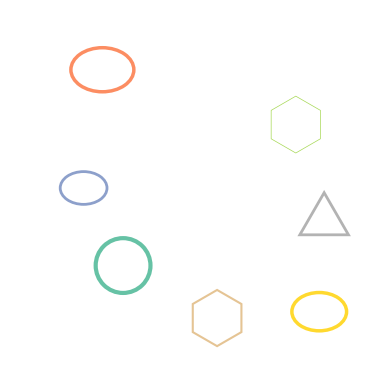[{"shape": "circle", "thickness": 3, "radius": 0.36, "center": [0.32, 0.31]}, {"shape": "oval", "thickness": 2.5, "radius": 0.41, "center": [0.266, 0.819]}, {"shape": "oval", "thickness": 2, "radius": 0.3, "center": [0.217, 0.512]}, {"shape": "hexagon", "thickness": 0.5, "radius": 0.37, "center": [0.768, 0.676]}, {"shape": "oval", "thickness": 2.5, "radius": 0.36, "center": [0.829, 0.19]}, {"shape": "hexagon", "thickness": 1.5, "radius": 0.36, "center": [0.564, 0.174]}, {"shape": "triangle", "thickness": 2, "radius": 0.36, "center": [0.842, 0.427]}]